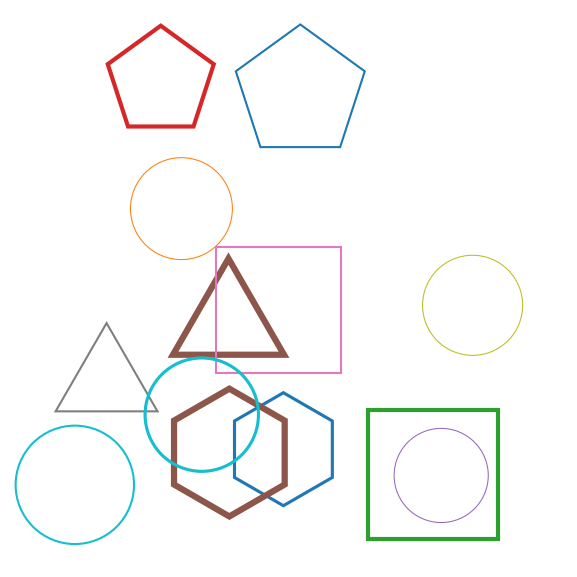[{"shape": "hexagon", "thickness": 1.5, "radius": 0.49, "center": [0.491, 0.221]}, {"shape": "pentagon", "thickness": 1, "radius": 0.59, "center": [0.52, 0.839]}, {"shape": "circle", "thickness": 0.5, "radius": 0.44, "center": [0.314, 0.638]}, {"shape": "square", "thickness": 2, "radius": 0.56, "center": [0.75, 0.178]}, {"shape": "pentagon", "thickness": 2, "radius": 0.48, "center": [0.278, 0.858]}, {"shape": "circle", "thickness": 0.5, "radius": 0.41, "center": [0.764, 0.176]}, {"shape": "triangle", "thickness": 3, "radius": 0.55, "center": [0.396, 0.44]}, {"shape": "hexagon", "thickness": 3, "radius": 0.55, "center": [0.397, 0.215]}, {"shape": "square", "thickness": 1, "radius": 0.54, "center": [0.482, 0.463]}, {"shape": "triangle", "thickness": 1, "radius": 0.51, "center": [0.185, 0.338]}, {"shape": "circle", "thickness": 0.5, "radius": 0.43, "center": [0.818, 0.47]}, {"shape": "circle", "thickness": 1.5, "radius": 0.49, "center": [0.349, 0.281]}, {"shape": "circle", "thickness": 1, "radius": 0.51, "center": [0.13, 0.16]}]